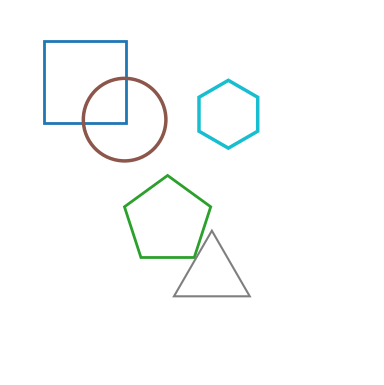[{"shape": "square", "thickness": 2, "radius": 0.53, "center": [0.22, 0.788]}, {"shape": "pentagon", "thickness": 2, "radius": 0.59, "center": [0.435, 0.426]}, {"shape": "circle", "thickness": 2.5, "radius": 0.54, "center": [0.324, 0.689]}, {"shape": "triangle", "thickness": 1.5, "radius": 0.57, "center": [0.55, 0.287]}, {"shape": "hexagon", "thickness": 2.5, "radius": 0.44, "center": [0.593, 0.703]}]